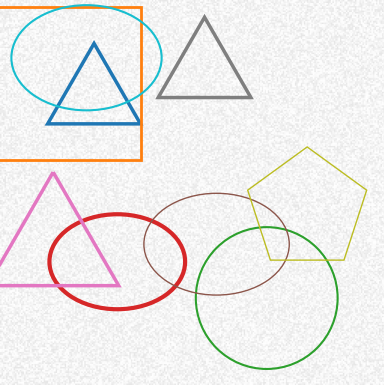[{"shape": "triangle", "thickness": 2.5, "radius": 0.7, "center": [0.244, 0.748]}, {"shape": "square", "thickness": 2, "radius": 1.0, "center": [0.168, 0.783]}, {"shape": "circle", "thickness": 1.5, "radius": 0.92, "center": [0.693, 0.226]}, {"shape": "oval", "thickness": 3, "radius": 0.88, "center": [0.305, 0.32]}, {"shape": "oval", "thickness": 1, "radius": 0.94, "center": [0.563, 0.366]}, {"shape": "triangle", "thickness": 2.5, "radius": 0.98, "center": [0.138, 0.356]}, {"shape": "triangle", "thickness": 2.5, "radius": 0.7, "center": [0.531, 0.816]}, {"shape": "pentagon", "thickness": 1, "radius": 0.81, "center": [0.798, 0.456]}, {"shape": "oval", "thickness": 1.5, "radius": 0.98, "center": [0.225, 0.85]}]